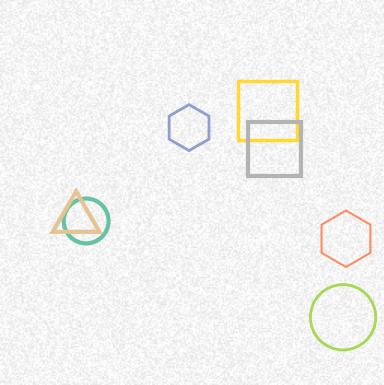[{"shape": "circle", "thickness": 3, "radius": 0.29, "center": [0.224, 0.426]}, {"shape": "hexagon", "thickness": 1.5, "radius": 0.37, "center": [0.899, 0.38]}, {"shape": "hexagon", "thickness": 2, "radius": 0.3, "center": [0.491, 0.669]}, {"shape": "circle", "thickness": 2, "radius": 0.42, "center": [0.891, 0.176]}, {"shape": "square", "thickness": 2.5, "radius": 0.39, "center": [0.695, 0.714]}, {"shape": "triangle", "thickness": 3, "radius": 0.35, "center": [0.198, 0.433]}, {"shape": "square", "thickness": 3, "radius": 0.35, "center": [0.713, 0.613]}]